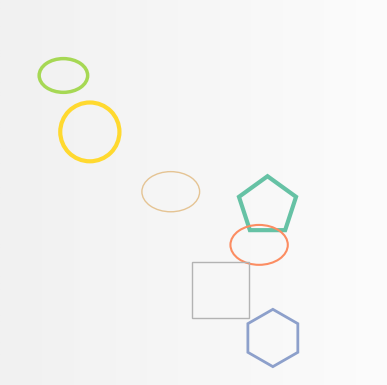[{"shape": "pentagon", "thickness": 3, "radius": 0.39, "center": [0.69, 0.465]}, {"shape": "oval", "thickness": 1.5, "radius": 0.37, "center": [0.669, 0.364]}, {"shape": "hexagon", "thickness": 2, "radius": 0.37, "center": [0.704, 0.122]}, {"shape": "oval", "thickness": 2.5, "radius": 0.31, "center": [0.164, 0.804]}, {"shape": "circle", "thickness": 3, "radius": 0.38, "center": [0.232, 0.657]}, {"shape": "oval", "thickness": 1, "radius": 0.37, "center": [0.441, 0.502]}, {"shape": "square", "thickness": 1, "radius": 0.36, "center": [0.569, 0.248]}]